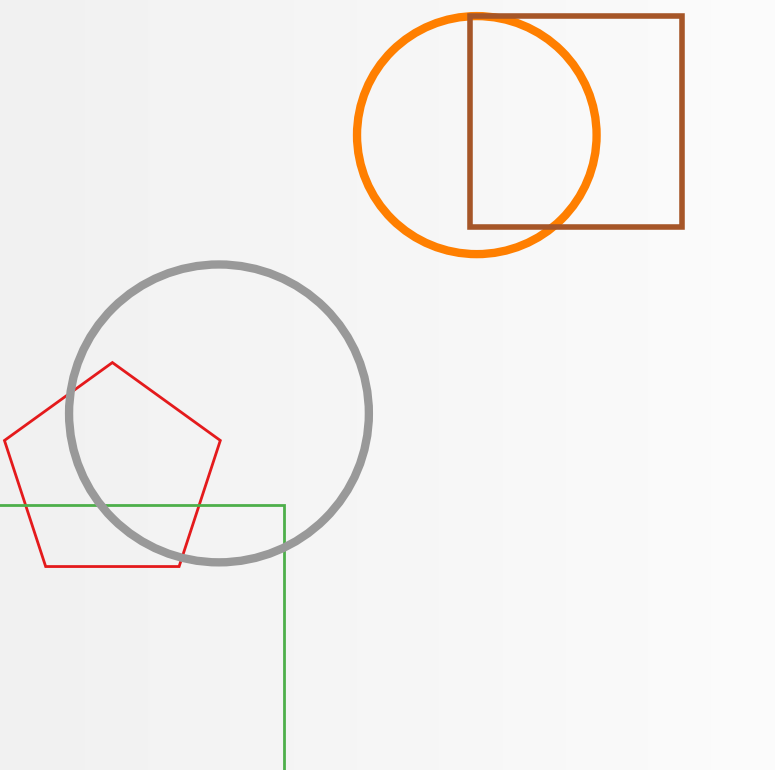[{"shape": "pentagon", "thickness": 1, "radius": 0.73, "center": [0.145, 0.383]}, {"shape": "square", "thickness": 1, "radius": 0.98, "center": [0.171, 0.149]}, {"shape": "circle", "thickness": 3, "radius": 0.77, "center": [0.615, 0.825]}, {"shape": "square", "thickness": 2, "radius": 0.68, "center": [0.744, 0.842]}, {"shape": "circle", "thickness": 3, "radius": 0.97, "center": [0.283, 0.463]}]